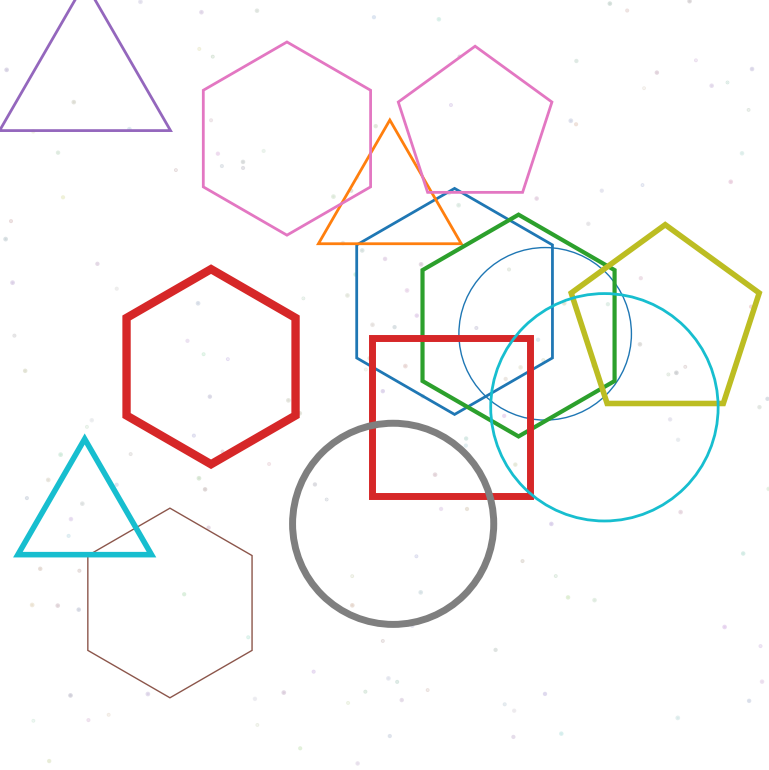[{"shape": "circle", "thickness": 0.5, "radius": 0.56, "center": [0.708, 0.566]}, {"shape": "hexagon", "thickness": 1, "radius": 0.73, "center": [0.59, 0.609]}, {"shape": "triangle", "thickness": 1, "radius": 0.54, "center": [0.506, 0.737]}, {"shape": "hexagon", "thickness": 1.5, "radius": 0.72, "center": [0.673, 0.577]}, {"shape": "square", "thickness": 2.5, "radius": 0.51, "center": [0.586, 0.458]}, {"shape": "hexagon", "thickness": 3, "radius": 0.63, "center": [0.274, 0.524]}, {"shape": "triangle", "thickness": 1, "radius": 0.64, "center": [0.11, 0.894]}, {"shape": "hexagon", "thickness": 0.5, "radius": 0.62, "center": [0.221, 0.217]}, {"shape": "pentagon", "thickness": 1, "radius": 0.52, "center": [0.617, 0.835]}, {"shape": "hexagon", "thickness": 1, "radius": 0.63, "center": [0.373, 0.82]}, {"shape": "circle", "thickness": 2.5, "radius": 0.65, "center": [0.511, 0.32]}, {"shape": "pentagon", "thickness": 2, "radius": 0.64, "center": [0.864, 0.58]}, {"shape": "triangle", "thickness": 2, "radius": 0.5, "center": [0.11, 0.33]}, {"shape": "circle", "thickness": 1, "radius": 0.74, "center": [0.785, 0.471]}]